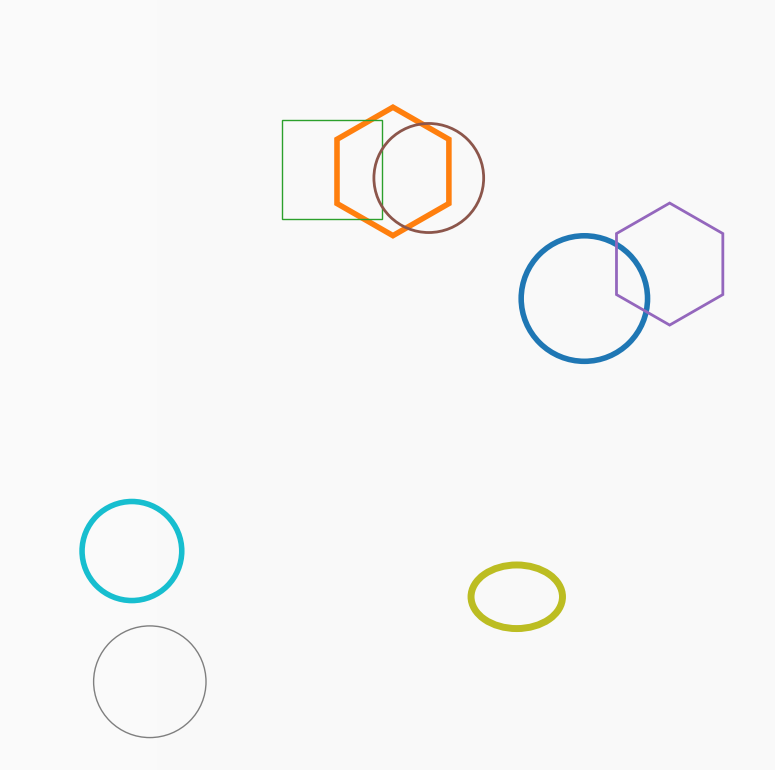[{"shape": "circle", "thickness": 2, "radius": 0.41, "center": [0.754, 0.612]}, {"shape": "hexagon", "thickness": 2, "radius": 0.42, "center": [0.507, 0.777]}, {"shape": "square", "thickness": 0.5, "radius": 0.32, "center": [0.428, 0.78]}, {"shape": "hexagon", "thickness": 1, "radius": 0.4, "center": [0.864, 0.657]}, {"shape": "circle", "thickness": 1, "radius": 0.35, "center": [0.553, 0.769]}, {"shape": "circle", "thickness": 0.5, "radius": 0.36, "center": [0.193, 0.115]}, {"shape": "oval", "thickness": 2.5, "radius": 0.29, "center": [0.667, 0.225]}, {"shape": "circle", "thickness": 2, "radius": 0.32, "center": [0.17, 0.284]}]